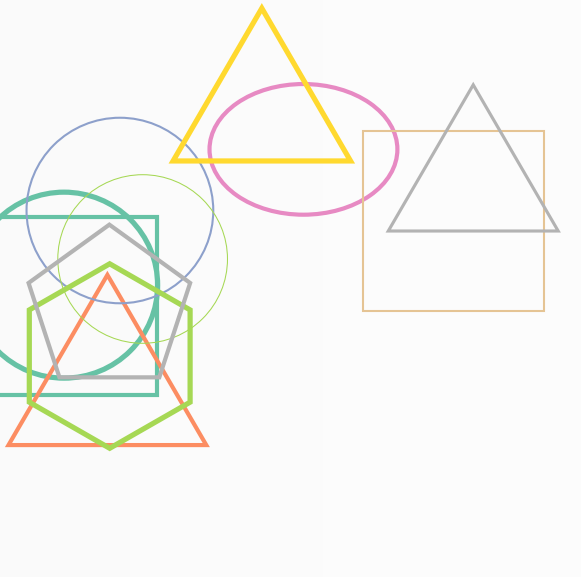[{"shape": "square", "thickness": 2, "radius": 0.77, "center": [0.116, 0.469]}, {"shape": "circle", "thickness": 2.5, "radius": 0.81, "center": [0.11, 0.505]}, {"shape": "triangle", "thickness": 2, "radius": 0.98, "center": [0.185, 0.327]}, {"shape": "circle", "thickness": 1, "radius": 0.8, "center": [0.206, 0.635]}, {"shape": "oval", "thickness": 2, "radius": 0.81, "center": [0.522, 0.74]}, {"shape": "circle", "thickness": 0.5, "radius": 0.73, "center": [0.245, 0.551]}, {"shape": "hexagon", "thickness": 2.5, "radius": 0.8, "center": [0.189, 0.383]}, {"shape": "triangle", "thickness": 2.5, "radius": 0.88, "center": [0.45, 0.809]}, {"shape": "square", "thickness": 1, "radius": 0.78, "center": [0.78, 0.617]}, {"shape": "pentagon", "thickness": 2, "radius": 0.73, "center": [0.188, 0.464]}, {"shape": "triangle", "thickness": 1.5, "radius": 0.84, "center": [0.814, 0.684]}]